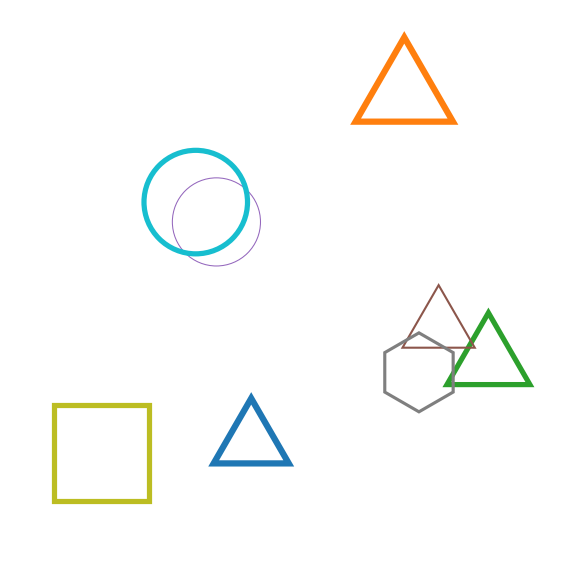[{"shape": "triangle", "thickness": 3, "radius": 0.38, "center": [0.435, 0.234]}, {"shape": "triangle", "thickness": 3, "radius": 0.49, "center": [0.7, 0.837]}, {"shape": "triangle", "thickness": 2.5, "radius": 0.41, "center": [0.846, 0.375]}, {"shape": "circle", "thickness": 0.5, "radius": 0.38, "center": [0.375, 0.615]}, {"shape": "triangle", "thickness": 1, "radius": 0.36, "center": [0.76, 0.433]}, {"shape": "hexagon", "thickness": 1.5, "radius": 0.34, "center": [0.725, 0.354]}, {"shape": "square", "thickness": 2.5, "radius": 0.41, "center": [0.176, 0.215]}, {"shape": "circle", "thickness": 2.5, "radius": 0.45, "center": [0.339, 0.649]}]